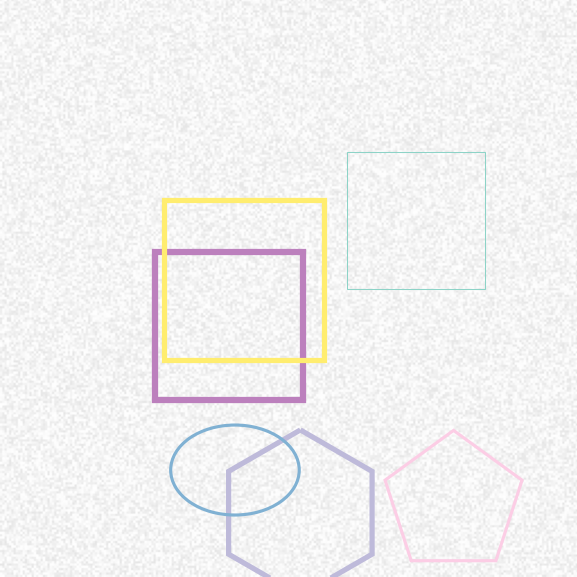[{"shape": "square", "thickness": 0.5, "radius": 0.59, "center": [0.721, 0.617]}, {"shape": "hexagon", "thickness": 2.5, "radius": 0.72, "center": [0.52, 0.111]}, {"shape": "oval", "thickness": 1.5, "radius": 0.56, "center": [0.407, 0.185]}, {"shape": "pentagon", "thickness": 1.5, "radius": 0.62, "center": [0.785, 0.129]}, {"shape": "square", "thickness": 3, "radius": 0.64, "center": [0.396, 0.434]}, {"shape": "square", "thickness": 2.5, "radius": 0.69, "center": [0.422, 0.515]}]